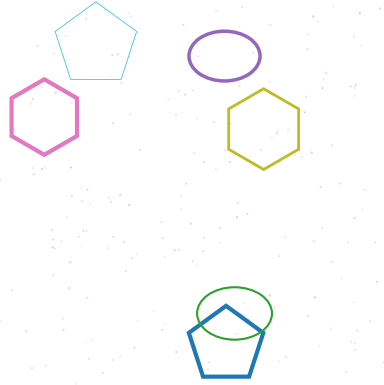[{"shape": "pentagon", "thickness": 3, "radius": 0.51, "center": [0.587, 0.104]}, {"shape": "oval", "thickness": 1.5, "radius": 0.49, "center": [0.609, 0.186]}, {"shape": "oval", "thickness": 2.5, "radius": 0.46, "center": [0.583, 0.854]}, {"shape": "hexagon", "thickness": 3, "radius": 0.49, "center": [0.115, 0.696]}, {"shape": "hexagon", "thickness": 2, "radius": 0.52, "center": [0.685, 0.665]}, {"shape": "pentagon", "thickness": 0.5, "radius": 0.56, "center": [0.249, 0.884]}]